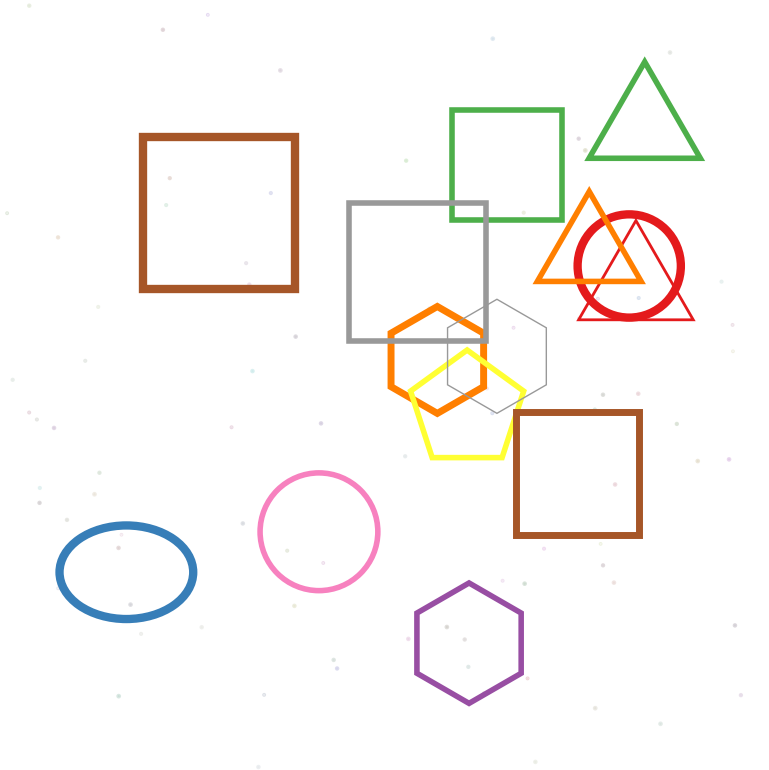[{"shape": "circle", "thickness": 3, "radius": 0.34, "center": [0.817, 0.655]}, {"shape": "triangle", "thickness": 1, "radius": 0.43, "center": [0.826, 0.628]}, {"shape": "oval", "thickness": 3, "radius": 0.43, "center": [0.164, 0.257]}, {"shape": "triangle", "thickness": 2, "radius": 0.42, "center": [0.837, 0.836]}, {"shape": "square", "thickness": 2, "radius": 0.36, "center": [0.658, 0.786]}, {"shape": "hexagon", "thickness": 2, "radius": 0.39, "center": [0.609, 0.165]}, {"shape": "hexagon", "thickness": 2.5, "radius": 0.35, "center": [0.568, 0.533]}, {"shape": "triangle", "thickness": 2, "radius": 0.39, "center": [0.765, 0.673]}, {"shape": "pentagon", "thickness": 2, "radius": 0.39, "center": [0.607, 0.468]}, {"shape": "square", "thickness": 3, "radius": 0.49, "center": [0.284, 0.723]}, {"shape": "square", "thickness": 2.5, "radius": 0.4, "center": [0.75, 0.385]}, {"shape": "circle", "thickness": 2, "radius": 0.38, "center": [0.414, 0.309]}, {"shape": "square", "thickness": 2, "radius": 0.45, "center": [0.543, 0.647]}, {"shape": "hexagon", "thickness": 0.5, "radius": 0.37, "center": [0.645, 0.537]}]